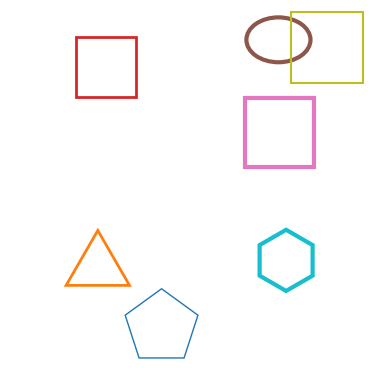[{"shape": "pentagon", "thickness": 1, "radius": 0.5, "center": [0.42, 0.151]}, {"shape": "triangle", "thickness": 2, "radius": 0.48, "center": [0.254, 0.306]}, {"shape": "square", "thickness": 2, "radius": 0.39, "center": [0.276, 0.825]}, {"shape": "oval", "thickness": 3, "radius": 0.42, "center": [0.723, 0.897]}, {"shape": "square", "thickness": 3, "radius": 0.45, "center": [0.726, 0.656]}, {"shape": "square", "thickness": 1.5, "radius": 0.47, "center": [0.849, 0.877]}, {"shape": "hexagon", "thickness": 3, "radius": 0.4, "center": [0.743, 0.324]}]